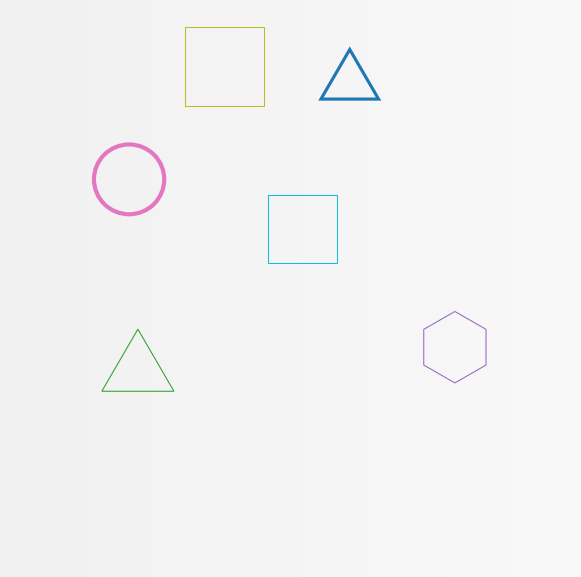[{"shape": "triangle", "thickness": 1.5, "radius": 0.29, "center": [0.602, 0.856]}, {"shape": "triangle", "thickness": 0.5, "radius": 0.36, "center": [0.237, 0.357]}, {"shape": "hexagon", "thickness": 0.5, "radius": 0.31, "center": [0.783, 0.398]}, {"shape": "circle", "thickness": 2, "radius": 0.3, "center": [0.222, 0.689]}, {"shape": "square", "thickness": 0.5, "radius": 0.34, "center": [0.386, 0.884]}, {"shape": "square", "thickness": 0.5, "radius": 0.29, "center": [0.52, 0.603]}]